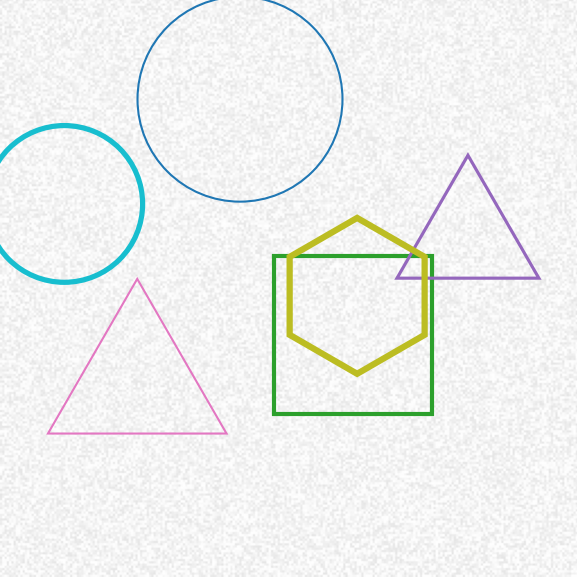[{"shape": "circle", "thickness": 1, "radius": 0.89, "center": [0.416, 0.827]}, {"shape": "square", "thickness": 2, "radius": 0.68, "center": [0.611, 0.419]}, {"shape": "triangle", "thickness": 1.5, "radius": 0.71, "center": [0.81, 0.588]}, {"shape": "triangle", "thickness": 1, "radius": 0.89, "center": [0.238, 0.338]}, {"shape": "hexagon", "thickness": 3, "radius": 0.67, "center": [0.618, 0.487]}, {"shape": "circle", "thickness": 2.5, "radius": 0.68, "center": [0.111, 0.646]}]